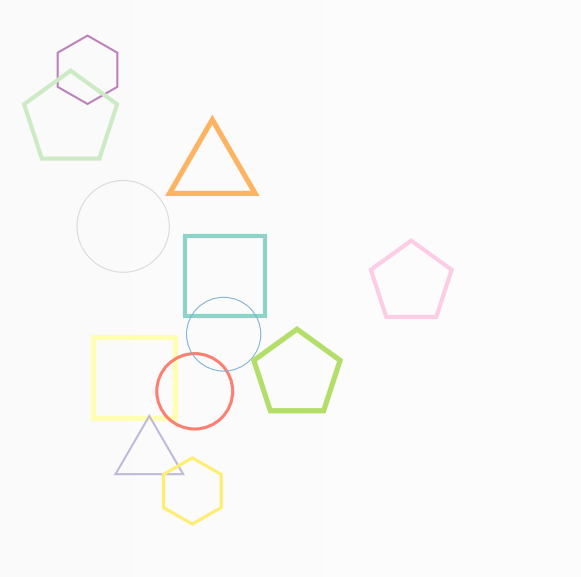[{"shape": "square", "thickness": 2, "radius": 0.35, "center": [0.387, 0.521]}, {"shape": "square", "thickness": 2.5, "radius": 0.35, "center": [0.231, 0.345]}, {"shape": "triangle", "thickness": 1, "radius": 0.34, "center": [0.257, 0.212]}, {"shape": "circle", "thickness": 1.5, "radius": 0.33, "center": [0.335, 0.322]}, {"shape": "circle", "thickness": 0.5, "radius": 0.32, "center": [0.385, 0.42]}, {"shape": "triangle", "thickness": 2.5, "radius": 0.43, "center": [0.365, 0.707]}, {"shape": "pentagon", "thickness": 2.5, "radius": 0.39, "center": [0.511, 0.351]}, {"shape": "pentagon", "thickness": 2, "radius": 0.37, "center": [0.708, 0.509]}, {"shape": "circle", "thickness": 0.5, "radius": 0.4, "center": [0.212, 0.607]}, {"shape": "hexagon", "thickness": 1, "radius": 0.3, "center": [0.151, 0.878]}, {"shape": "pentagon", "thickness": 2, "radius": 0.42, "center": [0.121, 0.793]}, {"shape": "hexagon", "thickness": 1.5, "radius": 0.29, "center": [0.331, 0.149]}]